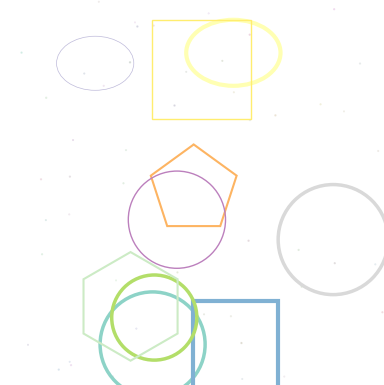[{"shape": "circle", "thickness": 2.5, "radius": 0.68, "center": [0.396, 0.105]}, {"shape": "oval", "thickness": 3, "radius": 0.61, "center": [0.606, 0.863]}, {"shape": "oval", "thickness": 0.5, "radius": 0.5, "center": [0.247, 0.836]}, {"shape": "square", "thickness": 3, "radius": 0.55, "center": [0.611, 0.107]}, {"shape": "pentagon", "thickness": 1.5, "radius": 0.59, "center": [0.503, 0.508]}, {"shape": "circle", "thickness": 2.5, "radius": 0.55, "center": [0.401, 0.175]}, {"shape": "circle", "thickness": 2.5, "radius": 0.71, "center": [0.865, 0.378]}, {"shape": "circle", "thickness": 1, "radius": 0.63, "center": [0.46, 0.429]}, {"shape": "hexagon", "thickness": 1.5, "radius": 0.71, "center": [0.339, 0.204]}, {"shape": "square", "thickness": 1, "radius": 0.64, "center": [0.523, 0.819]}]